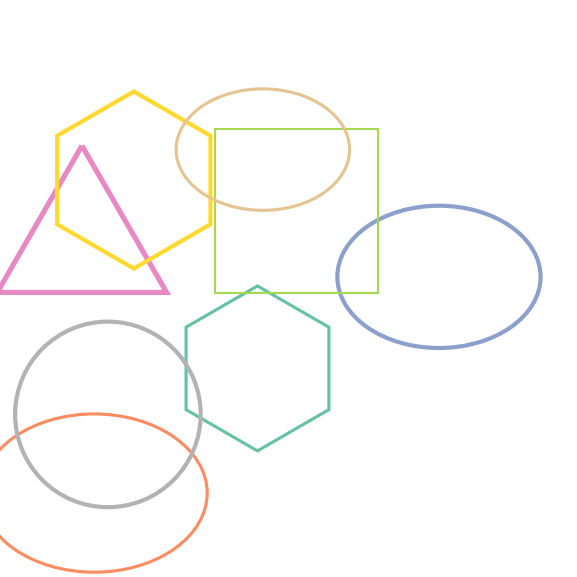[{"shape": "hexagon", "thickness": 1.5, "radius": 0.71, "center": [0.446, 0.361]}, {"shape": "oval", "thickness": 1.5, "radius": 0.98, "center": [0.163, 0.145]}, {"shape": "oval", "thickness": 2, "radius": 0.88, "center": [0.76, 0.52]}, {"shape": "triangle", "thickness": 2.5, "radius": 0.85, "center": [0.142, 0.577]}, {"shape": "square", "thickness": 1, "radius": 0.71, "center": [0.513, 0.634]}, {"shape": "hexagon", "thickness": 2, "radius": 0.77, "center": [0.232, 0.687]}, {"shape": "oval", "thickness": 1.5, "radius": 0.75, "center": [0.455, 0.74]}, {"shape": "circle", "thickness": 2, "radius": 0.8, "center": [0.187, 0.282]}]